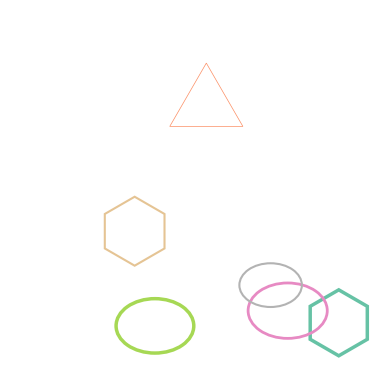[{"shape": "hexagon", "thickness": 2.5, "radius": 0.43, "center": [0.88, 0.162]}, {"shape": "triangle", "thickness": 0.5, "radius": 0.55, "center": [0.536, 0.726]}, {"shape": "oval", "thickness": 2, "radius": 0.51, "center": [0.747, 0.193]}, {"shape": "oval", "thickness": 2.5, "radius": 0.5, "center": [0.402, 0.154]}, {"shape": "hexagon", "thickness": 1.5, "radius": 0.45, "center": [0.35, 0.399]}, {"shape": "oval", "thickness": 1.5, "radius": 0.41, "center": [0.703, 0.259]}]